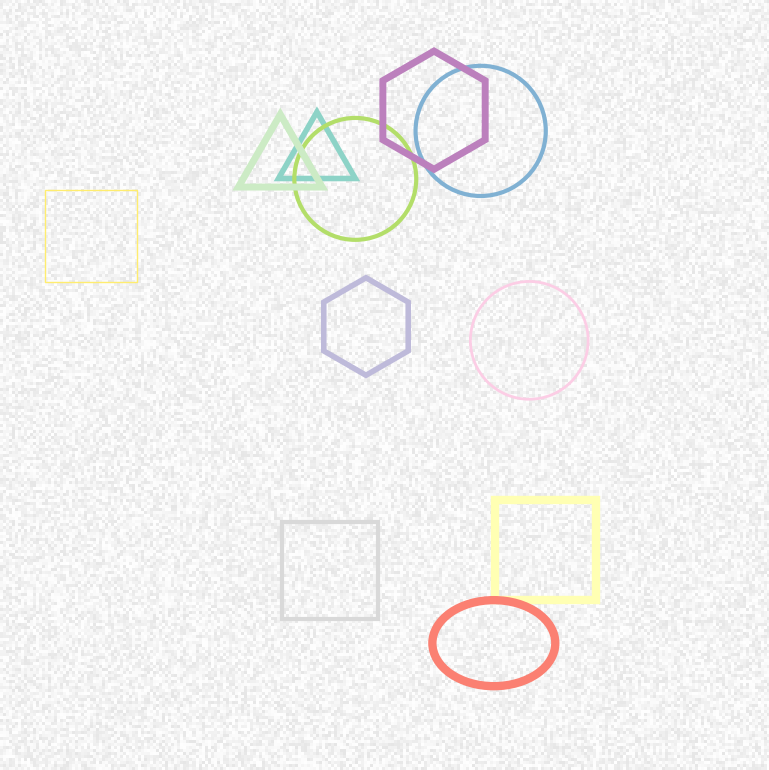[{"shape": "triangle", "thickness": 2, "radius": 0.29, "center": [0.412, 0.797]}, {"shape": "square", "thickness": 3, "radius": 0.33, "center": [0.709, 0.285]}, {"shape": "hexagon", "thickness": 2, "radius": 0.32, "center": [0.475, 0.576]}, {"shape": "oval", "thickness": 3, "radius": 0.4, "center": [0.641, 0.165]}, {"shape": "circle", "thickness": 1.5, "radius": 0.42, "center": [0.624, 0.83]}, {"shape": "circle", "thickness": 1.5, "radius": 0.4, "center": [0.461, 0.768]}, {"shape": "circle", "thickness": 1, "radius": 0.38, "center": [0.687, 0.558]}, {"shape": "square", "thickness": 1.5, "radius": 0.31, "center": [0.428, 0.259]}, {"shape": "hexagon", "thickness": 2.5, "radius": 0.38, "center": [0.564, 0.857]}, {"shape": "triangle", "thickness": 2.5, "radius": 0.31, "center": [0.364, 0.788]}, {"shape": "square", "thickness": 0.5, "radius": 0.3, "center": [0.118, 0.694]}]